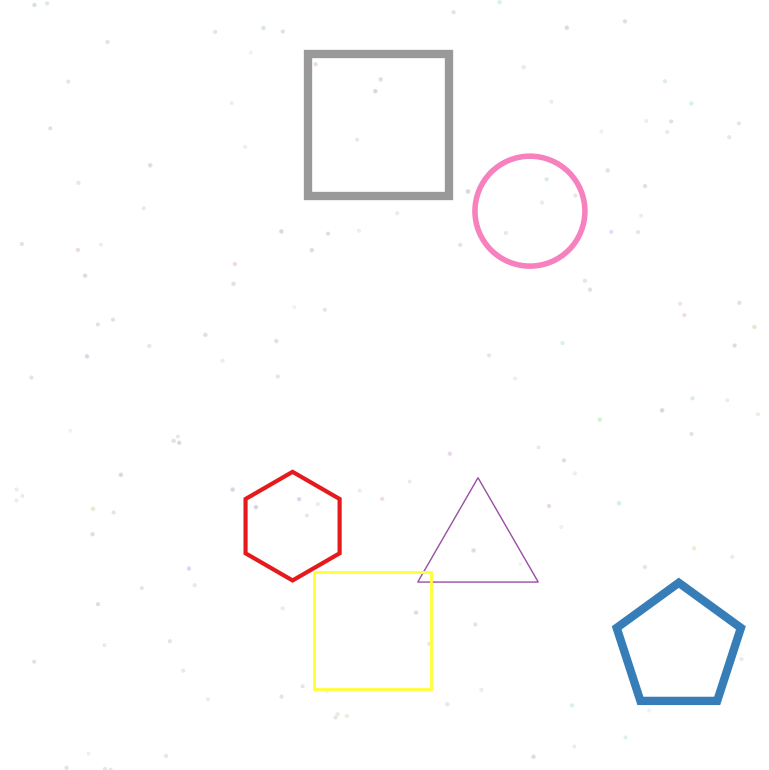[{"shape": "hexagon", "thickness": 1.5, "radius": 0.35, "center": [0.38, 0.317]}, {"shape": "pentagon", "thickness": 3, "radius": 0.42, "center": [0.882, 0.158]}, {"shape": "triangle", "thickness": 0.5, "radius": 0.45, "center": [0.621, 0.289]}, {"shape": "square", "thickness": 1, "radius": 0.38, "center": [0.484, 0.181]}, {"shape": "circle", "thickness": 2, "radius": 0.36, "center": [0.688, 0.726]}, {"shape": "square", "thickness": 3, "radius": 0.46, "center": [0.492, 0.838]}]